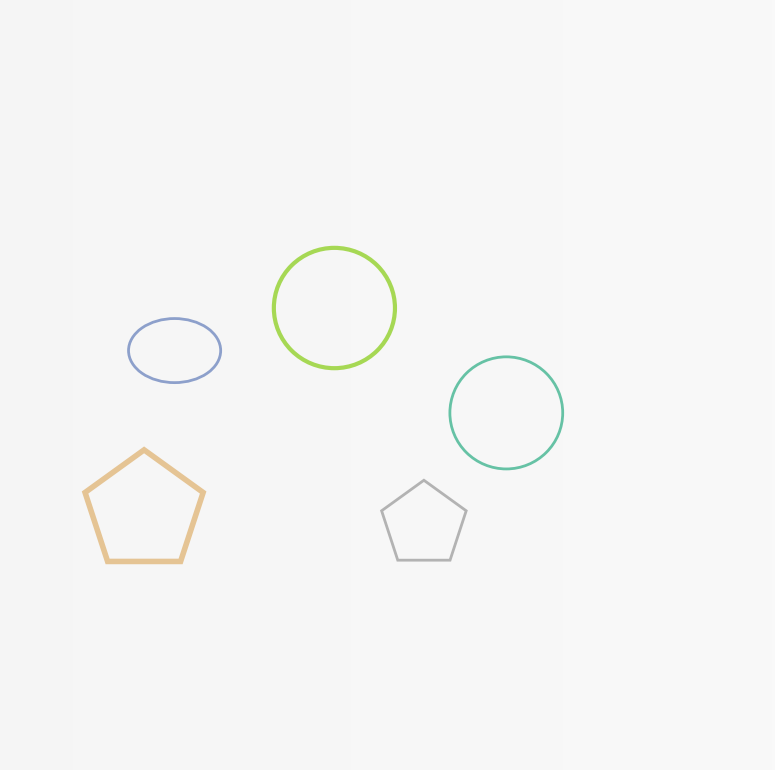[{"shape": "circle", "thickness": 1, "radius": 0.36, "center": [0.653, 0.464]}, {"shape": "oval", "thickness": 1, "radius": 0.3, "center": [0.225, 0.545]}, {"shape": "circle", "thickness": 1.5, "radius": 0.39, "center": [0.431, 0.6]}, {"shape": "pentagon", "thickness": 2, "radius": 0.4, "center": [0.186, 0.336]}, {"shape": "pentagon", "thickness": 1, "radius": 0.29, "center": [0.547, 0.319]}]